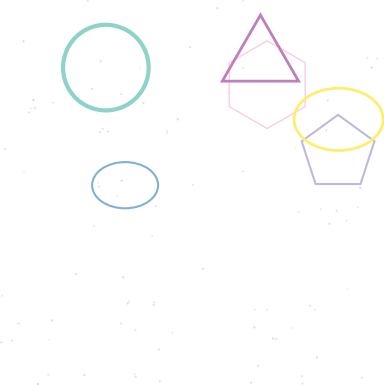[{"shape": "circle", "thickness": 3, "radius": 0.56, "center": [0.275, 0.824]}, {"shape": "pentagon", "thickness": 1.5, "radius": 0.5, "center": [0.878, 0.602]}, {"shape": "oval", "thickness": 1.5, "radius": 0.43, "center": [0.325, 0.519]}, {"shape": "hexagon", "thickness": 1, "radius": 0.57, "center": [0.694, 0.78]}, {"shape": "triangle", "thickness": 2, "radius": 0.57, "center": [0.676, 0.846]}, {"shape": "oval", "thickness": 2, "radius": 0.58, "center": [0.879, 0.69]}]